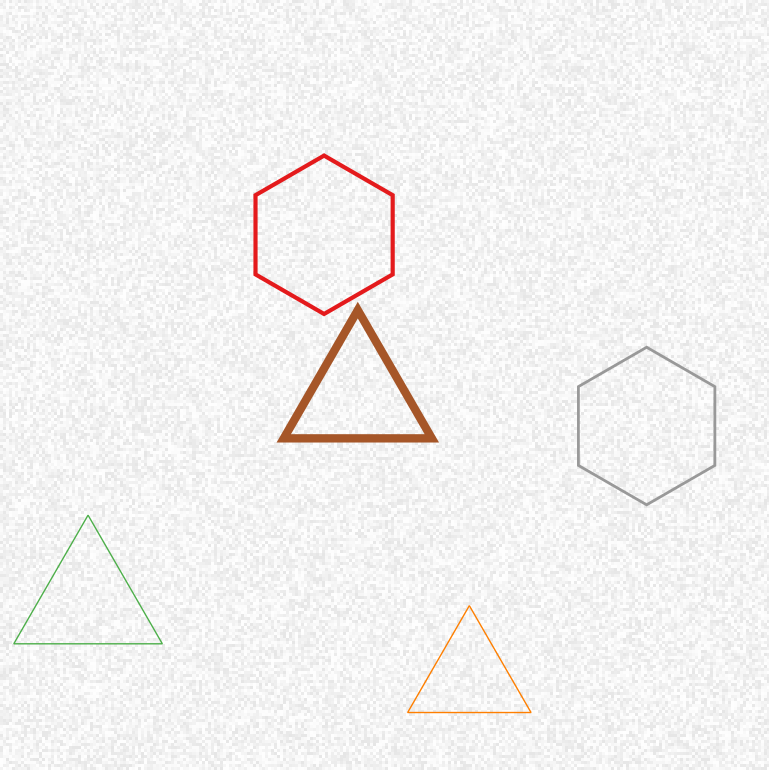[{"shape": "hexagon", "thickness": 1.5, "radius": 0.51, "center": [0.421, 0.695]}, {"shape": "triangle", "thickness": 0.5, "radius": 0.56, "center": [0.114, 0.22]}, {"shape": "triangle", "thickness": 0.5, "radius": 0.46, "center": [0.61, 0.121]}, {"shape": "triangle", "thickness": 3, "radius": 0.56, "center": [0.465, 0.486]}, {"shape": "hexagon", "thickness": 1, "radius": 0.51, "center": [0.84, 0.447]}]